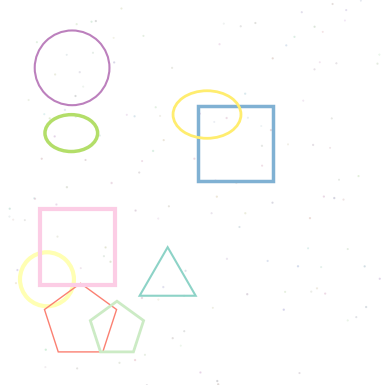[{"shape": "triangle", "thickness": 1.5, "radius": 0.42, "center": [0.435, 0.274]}, {"shape": "circle", "thickness": 3, "radius": 0.35, "center": [0.122, 0.275]}, {"shape": "pentagon", "thickness": 1, "radius": 0.49, "center": [0.209, 0.166]}, {"shape": "square", "thickness": 2.5, "radius": 0.48, "center": [0.612, 0.627]}, {"shape": "oval", "thickness": 2.5, "radius": 0.34, "center": [0.185, 0.654]}, {"shape": "square", "thickness": 3, "radius": 0.49, "center": [0.201, 0.358]}, {"shape": "circle", "thickness": 1.5, "radius": 0.49, "center": [0.187, 0.824]}, {"shape": "pentagon", "thickness": 2, "radius": 0.36, "center": [0.304, 0.145]}, {"shape": "oval", "thickness": 2, "radius": 0.44, "center": [0.538, 0.703]}]